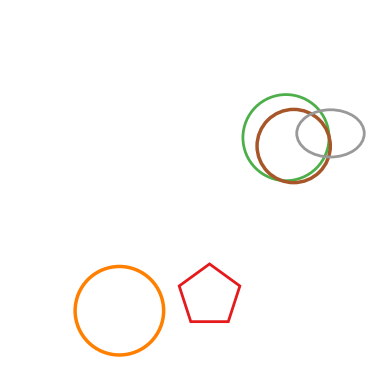[{"shape": "pentagon", "thickness": 2, "radius": 0.41, "center": [0.544, 0.232]}, {"shape": "circle", "thickness": 2, "radius": 0.56, "center": [0.743, 0.643]}, {"shape": "circle", "thickness": 2.5, "radius": 0.57, "center": [0.31, 0.193]}, {"shape": "circle", "thickness": 2.5, "radius": 0.48, "center": [0.763, 0.621]}, {"shape": "oval", "thickness": 2, "radius": 0.44, "center": [0.858, 0.654]}]